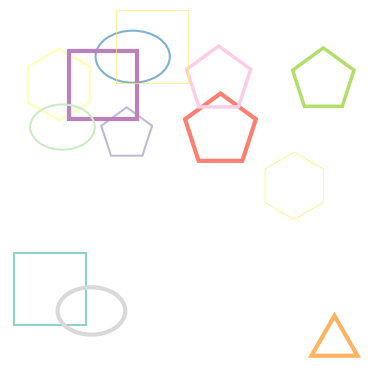[{"shape": "square", "thickness": 1.5, "radius": 0.47, "center": [0.13, 0.249]}, {"shape": "hexagon", "thickness": 1.5, "radius": 0.46, "center": [0.153, 0.781]}, {"shape": "pentagon", "thickness": 1.5, "radius": 0.35, "center": [0.329, 0.652]}, {"shape": "pentagon", "thickness": 3, "radius": 0.48, "center": [0.573, 0.661]}, {"shape": "oval", "thickness": 1.5, "radius": 0.48, "center": [0.345, 0.853]}, {"shape": "triangle", "thickness": 3, "radius": 0.35, "center": [0.869, 0.111]}, {"shape": "pentagon", "thickness": 2.5, "radius": 0.42, "center": [0.84, 0.792]}, {"shape": "pentagon", "thickness": 2.5, "radius": 0.44, "center": [0.568, 0.793]}, {"shape": "oval", "thickness": 3, "radius": 0.44, "center": [0.238, 0.192]}, {"shape": "square", "thickness": 3, "radius": 0.44, "center": [0.269, 0.78]}, {"shape": "oval", "thickness": 1.5, "radius": 0.42, "center": [0.162, 0.67]}, {"shape": "square", "thickness": 0.5, "radius": 0.47, "center": [0.394, 0.879]}, {"shape": "hexagon", "thickness": 0.5, "radius": 0.44, "center": [0.764, 0.518]}]